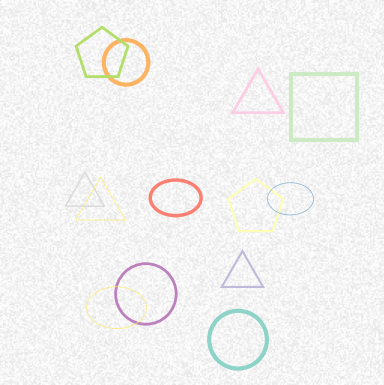[{"shape": "circle", "thickness": 3, "radius": 0.38, "center": [0.618, 0.118]}, {"shape": "pentagon", "thickness": 1.5, "radius": 0.37, "center": [0.664, 0.46]}, {"shape": "triangle", "thickness": 1.5, "radius": 0.31, "center": [0.63, 0.286]}, {"shape": "oval", "thickness": 2.5, "radius": 0.33, "center": [0.456, 0.486]}, {"shape": "oval", "thickness": 0.5, "radius": 0.3, "center": [0.755, 0.484]}, {"shape": "circle", "thickness": 3, "radius": 0.29, "center": [0.327, 0.838]}, {"shape": "pentagon", "thickness": 2, "radius": 0.35, "center": [0.265, 0.858]}, {"shape": "triangle", "thickness": 2, "radius": 0.38, "center": [0.67, 0.745]}, {"shape": "triangle", "thickness": 1, "radius": 0.29, "center": [0.221, 0.494]}, {"shape": "circle", "thickness": 2, "radius": 0.39, "center": [0.379, 0.236]}, {"shape": "square", "thickness": 3, "radius": 0.43, "center": [0.841, 0.722]}, {"shape": "oval", "thickness": 0.5, "radius": 0.39, "center": [0.303, 0.201]}, {"shape": "triangle", "thickness": 0.5, "radius": 0.37, "center": [0.261, 0.466]}]